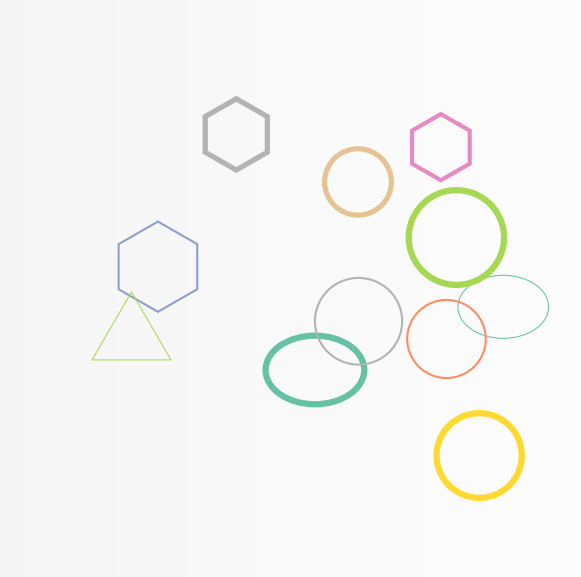[{"shape": "oval", "thickness": 0.5, "radius": 0.39, "center": [0.866, 0.468]}, {"shape": "oval", "thickness": 3, "radius": 0.42, "center": [0.542, 0.359]}, {"shape": "circle", "thickness": 1, "radius": 0.34, "center": [0.768, 0.412]}, {"shape": "hexagon", "thickness": 1, "radius": 0.39, "center": [0.272, 0.537]}, {"shape": "hexagon", "thickness": 2, "radius": 0.29, "center": [0.759, 0.744]}, {"shape": "circle", "thickness": 3, "radius": 0.41, "center": [0.785, 0.588]}, {"shape": "triangle", "thickness": 0.5, "radius": 0.39, "center": [0.226, 0.415]}, {"shape": "circle", "thickness": 3, "radius": 0.37, "center": [0.824, 0.21]}, {"shape": "circle", "thickness": 2.5, "radius": 0.29, "center": [0.616, 0.684]}, {"shape": "circle", "thickness": 1, "radius": 0.38, "center": [0.617, 0.443]}, {"shape": "hexagon", "thickness": 2.5, "radius": 0.31, "center": [0.406, 0.766]}]